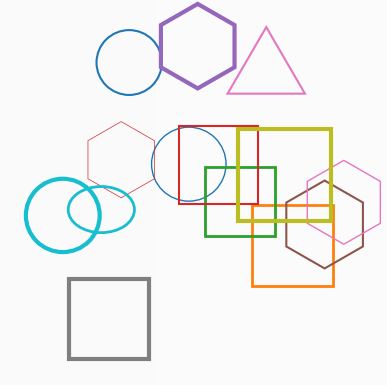[{"shape": "circle", "thickness": 1.5, "radius": 0.42, "center": [0.333, 0.838]}, {"shape": "circle", "thickness": 1, "radius": 0.48, "center": [0.487, 0.574]}, {"shape": "square", "thickness": 2, "radius": 0.52, "center": [0.754, 0.362]}, {"shape": "square", "thickness": 2, "radius": 0.45, "center": [0.62, 0.476]}, {"shape": "square", "thickness": 1.5, "radius": 0.51, "center": [0.564, 0.572]}, {"shape": "hexagon", "thickness": 0.5, "radius": 0.49, "center": [0.313, 0.585]}, {"shape": "hexagon", "thickness": 3, "radius": 0.55, "center": [0.51, 0.88]}, {"shape": "hexagon", "thickness": 1.5, "radius": 0.57, "center": [0.838, 0.417]}, {"shape": "triangle", "thickness": 1.5, "radius": 0.58, "center": [0.687, 0.814]}, {"shape": "hexagon", "thickness": 1, "radius": 0.54, "center": [0.887, 0.475]}, {"shape": "square", "thickness": 3, "radius": 0.52, "center": [0.282, 0.172]}, {"shape": "square", "thickness": 3, "radius": 0.6, "center": [0.734, 0.545]}, {"shape": "oval", "thickness": 2, "radius": 0.43, "center": [0.261, 0.456]}, {"shape": "circle", "thickness": 3, "radius": 0.48, "center": [0.162, 0.44]}]